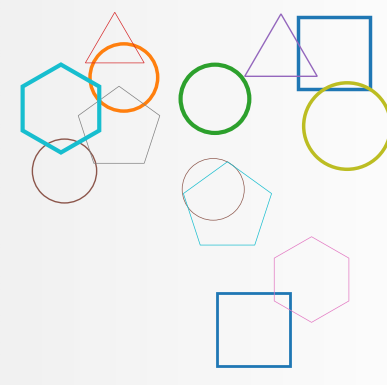[{"shape": "square", "thickness": 2, "radius": 0.47, "center": [0.654, 0.144]}, {"shape": "square", "thickness": 2.5, "radius": 0.47, "center": [0.862, 0.863]}, {"shape": "circle", "thickness": 2.5, "radius": 0.44, "center": [0.32, 0.799]}, {"shape": "circle", "thickness": 3, "radius": 0.44, "center": [0.555, 0.743]}, {"shape": "triangle", "thickness": 0.5, "radius": 0.44, "center": [0.296, 0.88]}, {"shape": "triangle", "thickness": 1, "radius": 0.54, "center": [0.725, 0.856]}, {"shape": "circle", "thickness": 0.5, "radius": 0.4, "center": [0.55, 0.508]}, {"shape": "circle", "thickness": 1, "radius": 0.41, "center": [0.166, 0.556]}, {"shape": "hexagon", "thickness": 0.5, "radius": 0.56, "center": [0.804, 0.274]}, {"shape": "pentagon", "thickness": 0.5, "radius": 0.55, "center": [0.307, 0.665]}, {"shape": "circle", "thickness": 2.5, "radius": 0.56, "center": [0.896, 0.673]}, {"shape": "pentagon", "thickness": 0.5, "radius": 0.6, "center": [0.587, 0.46]}, {"shape": "hexagon", "thickness": 3, "radius": 0.57, "center": [0.157, 0.718]}]